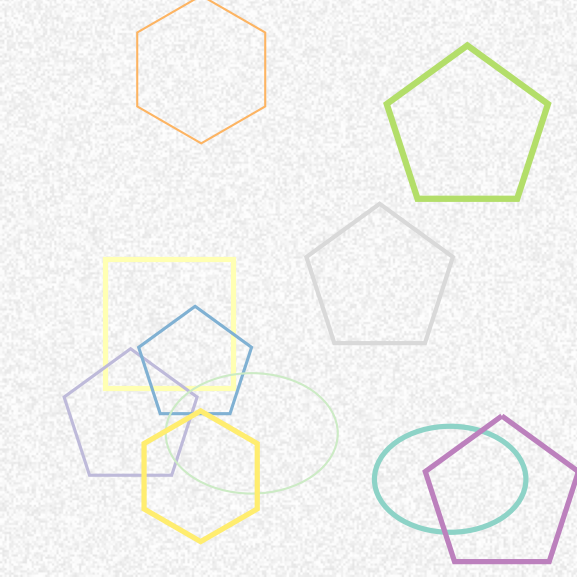[{"shape": "oval", "thickness": 2.5, "radius": 0.66, "center": [0.78, 0.169]}, {"shape": "square", "thickness": 2.5, "radius": 0.55, "center": [0.292, 0.439]}, {"shape": "pentagon", "thickness": 1.5, "radius": 0.61, "center": [0.226, 0.274]}, {"shape": "pentagon", "thickness": 1.5, "radius": 0.51, "center": [0.338, 0.366]}, {"shape": "hexagon", "thickness": 1, "radius": 0.64, "center": [0.348, 0.879]}, {"shape": "pentagon", "thickness": 3, "radius": 0.73, "center": [0.809, 0.774]}, {"shape": "pentagon", "thickness": 2, "radius": 0.67, "center": [0.657, 0.513]}, {"shape": "pentagon", "thickness": 2.5, "radius": 0.7, "center": [0.869, 0.139]}, {"shape": "oval", "thickness": 1, "radius": 0.74, "center": [0.436, 0.249]}, {"shape": "hexagon", "thickness": 2.5, "radius": 0.57, "center": [0.347, 0.174]}]